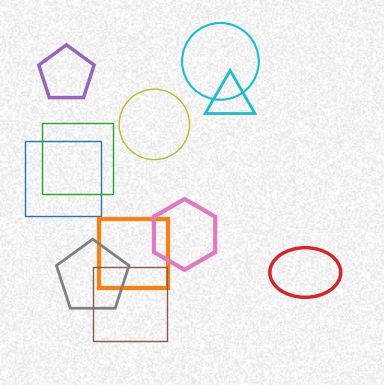[{"shape": "square", "thickness": 1, "radius": 0.49, "center": [0.164, 0.536]}, {"shape": "square", "thickness": 3, "radius": 0.45, "center": [0.347, 0.341]}, {"shape": "square", "thickness": 1, "radius": 0.46, "center": [0.201, 0.588]}, {"shape": "oval", "thickness": 2.5, "radius": 0.46, "center": [0.793, 0.292]}, {"shape": "pentagon", "thickness": 2.5, "radius": 0.38, "center": [0.173, 0.808]}, {"shape": "square", "thickness": 1, "radius": 0.48, "center": [0.339, 0.211]}, {"shape": "hexagon", "thickness": 3, "radius": 0.46, "center": [0.479, 0.391]}, {"shape": "pentagon", "thickness": 2, "radius": 0.5, "center": [0.241, 0.28]}, {"shape": "circle", "thickness": 1, "radius": 0.46, "center": [0.401, 0.677]}, {"shape": "triangle", "thickness": 2, "radius": 0.37, "center": [0.598, 0.742]}, {"shape": "circle", "thickness": 1.5, "radius": 0.5, "center": [0.572, 0.841]}]